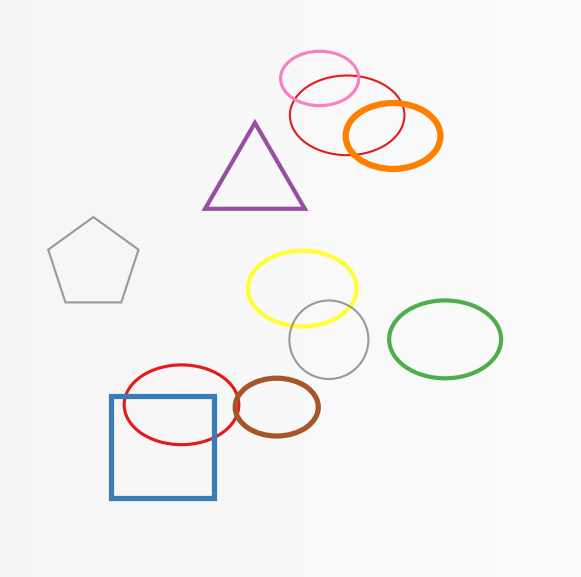[{"shape": "oval", "thickness": 1.5, "radius": 0.49, "center": [0.312, 0.298]}, {"shape": "oval", "thickness": 1, "radius": 0.49, "center": [0.597, 0.799]}, {"shape": "square", "thickness": 2.5, "radius": 0.44, "center": [0.279, 0.225]}, {"shape": "oval", "thickness": 2, "radius": 0.48, "center": [0.766, 0.411]}, {"shape": "triangle", "thickness": 2, "radius": 0.5, "center": [0.439, 0.687]}, {"shape": "oval", "thickness": 3, "radius": 0.41, "center": [0.676, 0.764]}, {"shape": "oval", "thickness": 2, "radius": 0.47, "center": [0.52, 0.5]}, {"shape": "oval", "thickness": 2.5, "radius": 0.36, "center": [0.476, 0.294]}, {"shape": "oval", "thickness": 1.5, "radius": 0.34, "center": [0.55, 0.863]}, {"shape": "circle", "thickness": 1, "radius": 0.34, "center": [0.566, 0.411]}, {"shape": "pentagon", "thickness": 1, "radius": 0.41, "center": [0.161, 0.542]}]